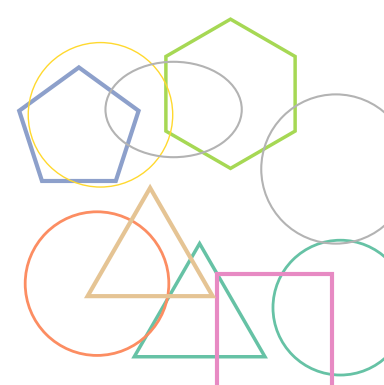[{"shape": "triangle", "thickness": 2.5, "radius": 0.98, "center": [0.518, 0.171]}, {"shape": "circle", "thickness": 2, "radius": 0.88, "center": [0.884, 0.201]}, {"shape": "circle", "thickness": 2, "radius": 0.93, "center": [0.252, 0.263]}, {"shape": "pentagon", "thickness": 3, "radius": 0.82, "center": [0.205, 0.662]}, {"shape": "square", "thickness": 3, "radius": 0.75, "center": [0.714, 0.138]}, {"shape": "hexagon", "thickness": 2.5, "radius": 0.97, "center": [0.599, 0.756]}, {"shape": "circle", "thickness": 1, "radius": 0.94, "center": [0.261, 0.702]}, {"shape": "triangle", "thickness": 3, "radius": 0.94, "center": [0.39, 0.325]}, {"shape": "oval", "thickness": 1.5, "radius": 0.89, "center": [0.451, 0.716]}, {"shape": "circle", "thickness": 1.5, "radius": 0.97, "center": [0.872, 0.561]}]